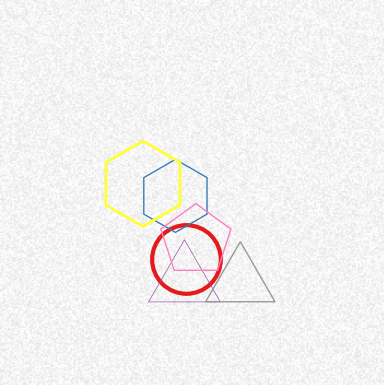[{"shape": "circle", "thickness": 3, "radius": 0.45, "center": [0.484, 0.326]}, {"shape": "hexagon", "thickness": 1, "radius": 0.47, "center": [0.456, 0.491]}, {"shape": "triangle", "thickness": 0.5, "radius": 0.54, "center": [0.479, 0.27]}, {"shape": "hexagon", "thickness": 2, "radius": 0.55, "center": [0.371, 0.523]}, {"shape": "pentagon", "thickness": 1, "radius": 0.48, "center": [0.509, 0.375]}, {"shape": "triangle", "thickness": 1, "radius": 0.52, "center": [0.624, 0.268]}]